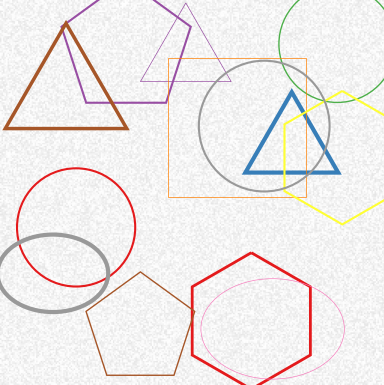[{"shape": "circle", "thickness": 1.5, "radius": 0.77, "center": [0.198, 0.409]}, {"shape": "hexagon", "thickness": 2, "radius": 0.89, "center": [0.653, 0.166]}, {"shape": "triangle", "thickness": 3, "radius": 0.7, "center": [0.758, 0.621]}, {"shape": "circle", "thickness": 1, "radius": 0.76, "center": [0.876, 0.886]}, {"shape": "pentagon", "thickness": 1.5, "radius": 0.88, "center": [0.328, 0.876]}, {"shape": "triangle", "thickness": 0.5, "radius": 0.68, "center": [0.483, 0.856]}, {"shape": "square", "thickness": 0.5, "radius": 0.9, "center": [0.616, 0.668]}, {"shape": "hexagon", "thickness": 1.5, "radius": 0.87, "center": [0.889, 0.59]}, {"shape": "triangle", "thickness": 2.5, "radius": 0.91, "center": [0.171, 0.757]}, {"shape": "pentagon", "thickness": 1, "radius": 0.74, "center": [0.365, 0.145]}, {"shape": "oval", "thickness": 0.5, "radius": 0.93, "center": [0.708, 0.146]}, {"shape": "circle", "thickness": 1.5, "radius": 0.85, "center": [0.686, 0.672]}, {"shape": "oval", "thickness": 3, "radius": 0.72, "center": [0.137, 0.29]}]